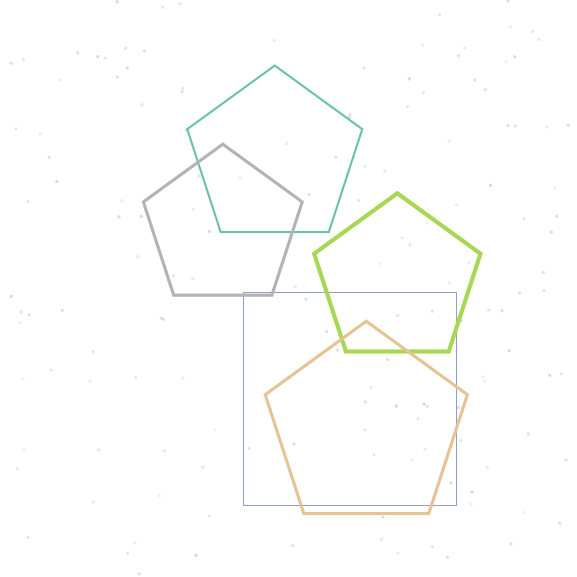[{"shape": "pentagon", "thickness": 1, "radius": 0.8, "center": [0.476, 0.726]}, {"shape": "square", "thickness": 0.5, "radius": 0.92, "center": [0.605, 0.31]}, {"shape": "pentagon", "thickness": 2, "radius": 0.76, "center": [0.688, 0.513]}, {"shape": "pentagon", "thickness": 1.5, "radius": 0.92, "center": [0.634, 0.259]}, {"shape": "pentagon", "thickness": 1.5, "radius": 0.72, "center": [0.386, 0.605]}]